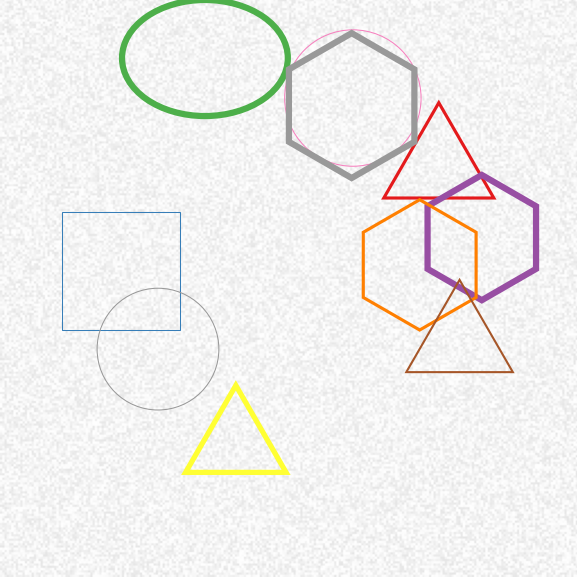[{"shape": "triangle", "thickness": 1.5, "radius": 0.55, "center": [0.76, 0.711]}, {"shape": "square", "thickness": 0.5, "radius": 0.51, "center": [0.21, 0.53]}, {"shape": "oval", "thickness": 3, "radius": 0.72, "center": [0.355, 0.899]}, {"shape": "hexagon", "thickness": 3, "radius": 0.54, "center": [0.834, 0.588]}, {"shape": "hexagon", "thickness": 1.5, "radius": 0.56, "center": [0.727, 0.54]}, {"shape": "triangle", "thickness": 2.5, "radius": 0.5, "center": [0.408, 0.231]}, {"shape": "triangle", "thickness": 1, "radius": 0.53, "center": [0.796, 0.408]}, {"shape": "circle", "thickness": 0.5, "radius": 0.59, "center": [0.611, 0.829]}, {"shape": "circle", "thickness": 0.5, "radius": 0.53, "center": [0.274, 0.395]}, {"shape": "hexagon", "thickness": 3, "radius": 0.63, "center": [0.609, 0.816]}]